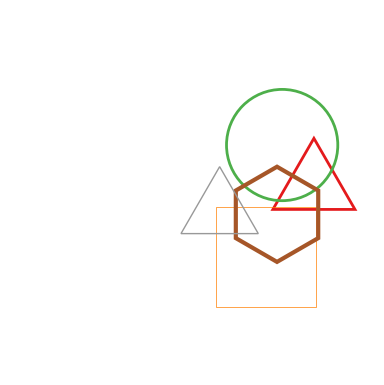[{"shape": "triangle", "thickness": 2, "radius": 0.62, "center": [0.815, 0.518]}, {"shape": "circle", "thickness": 2, "radius": 0.72, "center": [0.733, 0.623]}, {"shape": "square", "thickness": 0.5, "radius": 0.65, "center": [0.69, 0.331]}, {"shape": "hexagon", "thickness": 3, "radius": 0.62, "center": [0.72, 0.443]}, {"shape": "triangle", "thickness": 1, "radius": 0.58, "center": [0.57, 0.451]}]